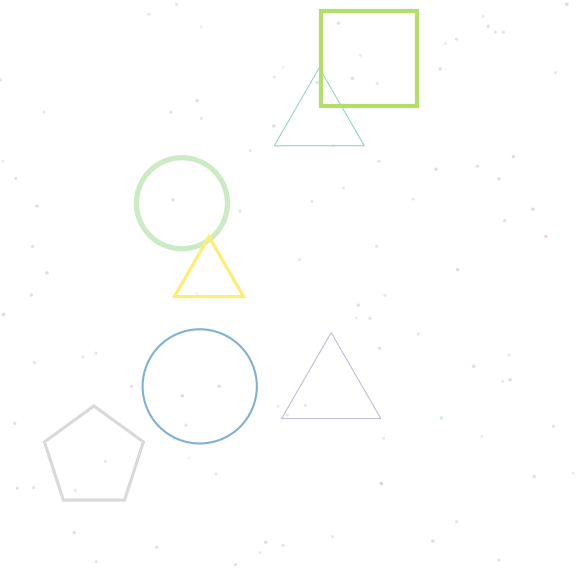[{"shape": "triangle", "thickness": 0.5, "radius": 0.45, "center": [0.553, 0.792]}, {"shape": "triangle", "thickness": 0.5, "radius": 0.5, "center": [0.573, 0.324]}, {"shape": "circle", "thickness": 1, "radius": 0.49, "center": [0.346, 0.33]}, {"shape": "square", "thickness": 2, "radius": 0.41, "center": [0.639, 0.898]}, {"shape": "pentagon", "thickness": 1.5, "radius": 0.45, "center": [0.163, 0.206]}, {"shape": "circle", "thickness": 2.5, "radius": 0.39, "center": [0.315, 0.647]}, {"shape": "triangle", "thickness": 1.5, "radius": 0.35, "center": [0.362, 0.52]}]